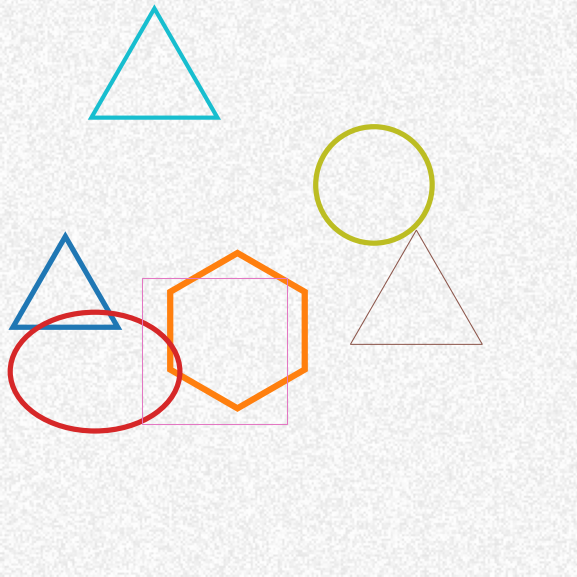[{"shape": "triangle", "thickness": 2.5, "radius": 0.52, "center": [0.113, 0.485]}, {"shape": "hexagon", "thickness": 3, "radius": 0.67, "center": [0.411, 0.427]}, {"shape": "oval", "thickness": 2.5, "radius": 0.73, "center": [0.165, 0.356]}, {"shape": "triangle", "thickness": 0.5, "radius": 0.66, "center": [0.721, 0.469]}, {"shape": "square", "thickness": 0.5, "radius": 0.63, "center": [0.371, 0.391]}, {"shape": "circle", "thickness": 2.5, "radius": 0.5, "center": [0.648, 0.679]}, {"shape": "triangle", "thickness": 2, "radius": 0.63, "center": [0.267, 0.858]}]